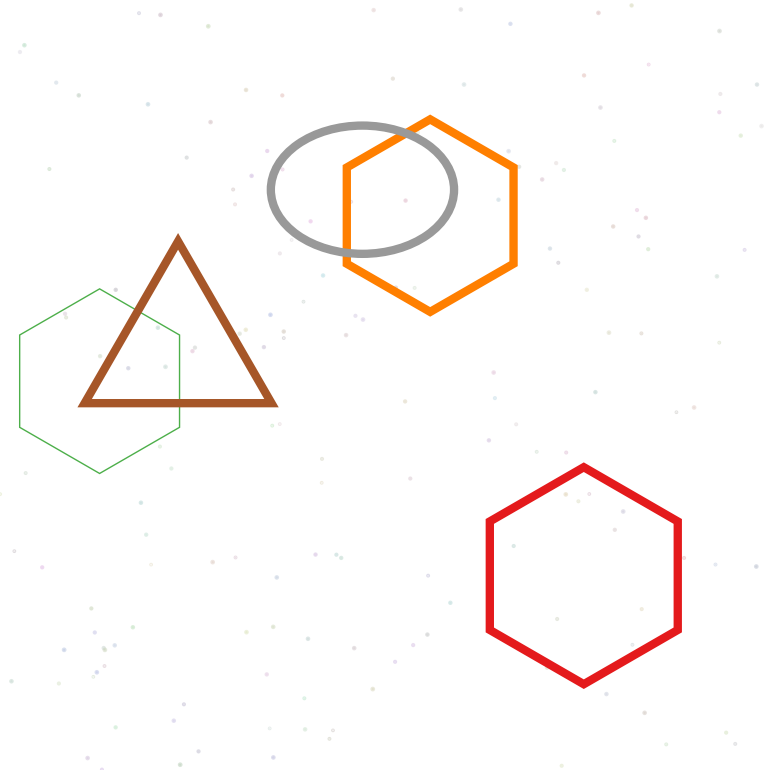[{"shape": "hexagon", "thickness": 3, "radius": 0.7, "center": [0.758, 0.252]}, {"shape": "hexagon", "thickness": 0.5, "radius": 0.6, "center": [0.129, 0.505]}, {"shape": "hexagon", "thickness": 3, "radius": 0.63, "center": [0.559, 0.72]}, {"shape": "triangle", "thickness": 3, "radius": 0.7, "center": [0.231, 0.546]}, {"shape": "oval", "thickness": 3, "radius": 0.59, "center": [0.471, 0.754]}]